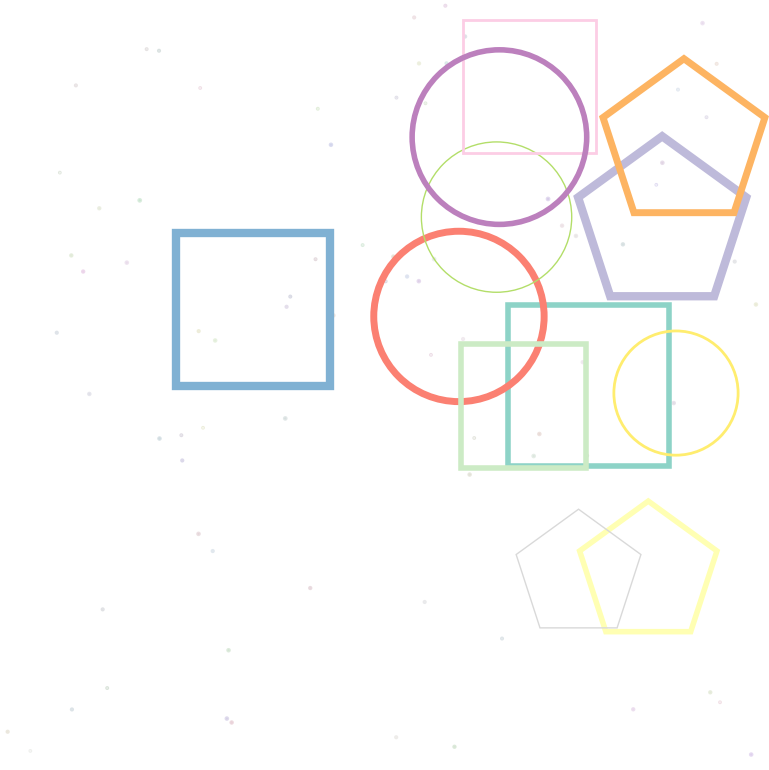[{"shape": "square", "thickness": 2, "radius": 0.52, "center": [0.764, 0.499]}, {"shape": "pentagon", "thickness": 2, "radius": 0.47, "center": [0.842, 0.255]}, {"shape": "pentagon", "thickness": 3, "radius": 0.57, "center": [0.86, 0.708]}, {"shape": "circle", "thickness": 2.5, "radius": 0.55, "center": [0.596, 0.589]}, {"shape": "square", "thickness": 3, "radius": 0.5, "center": [0.329, 0.598]}, {"shape": "pentagon", "thickness": 2.5, "radius": 0.55, "center": [0.888, 0.813]}, {"shape": "circle", "thickness": 0.5, "radius": 0.49, "center": [0.645, 0.718]}, {"shape": "square", "thickness": 1, "radius": 0.43, "center": [0.687, 0.888]}, {"shape": "pentagon", "thickness": 0.5, "radius": 0.43, "center": [0.751, 0.253]}, {"shape": "circle", "thickness": 2, "radius": 0.57, "center": [0.649, 0.822]}, {"shape": "square", "thickness": 2, "radius": 0.4, "center": [0.68, 0.473]}, {"shape": "circle", "thickness": 1, "radius": 0.4, "center": [0.878, 0.49]}]